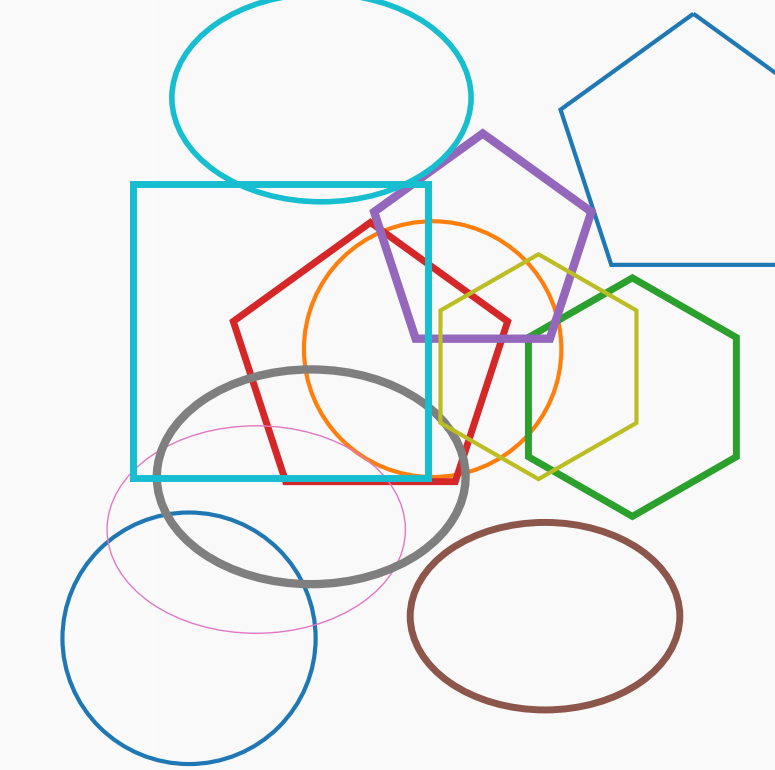[{"shape": "circle", "thickness": 1.5, "radius": 0.82, "center": [0.244, 0.171]}, {"shape": "pentagon", "thickness": 1.5, "radius": 0.9, "center": [0.895, 0.802]}, {"shape": "circle", "thickness": 1.5, "radius": 0.83, "center": [0.558, 0.547]}, {"shape": "hexagon", "thickness": 2.5, "radius": 0.77, "center": [0.816, 0.484]}, {"shape": "pentagon", "thickness": 2.5, "radius": 0.93, "center": [0.478, 0.525]}, {"shape": "pentagon", "thickness": 3, "radius": 0.74, "center": [0.623, 0.679]}, {"shape": "oval", "thickness": 2.5, "radius": 0.87, "center": [0.703, 0.2]}, {"shape": "oval", "thickness": 0.5, "radius": 0.96, "center": [0.331, 0.312]}, {"shape": "oval", "thickness": 3, "radius": 1.0, "center": [0.402, 0.381]}, {"shape": "hexagon", "thickness": 1.5, "radius": 0.73, "center": [0.695, 0.524]}, {"shape": "oval", "thickness": 2, "radius": 0.97, "center": [0.415, 0.873]}, {"shape": "square", "thickness": 2.5, "radius": 0.95, "center": [0.362, 0.57]}]